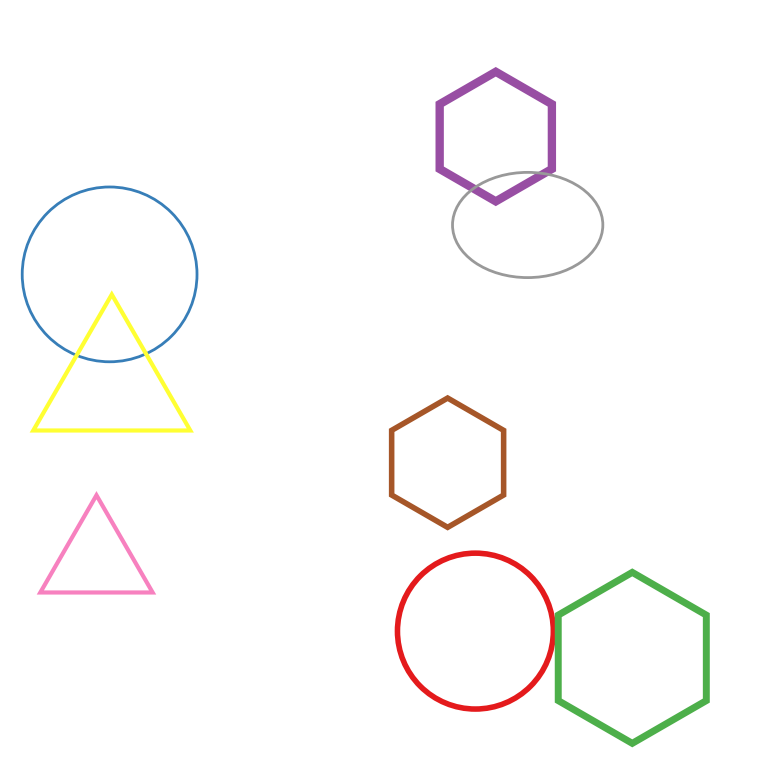[{"shape": "circle", "thickness": 2, "radius": 0.51, "center": [0.617, 0.18]}, {"shape": "circle", "thickness": 1, "radius": 0.57, "center": [0.142, 0.644]}, {"shape": "hexagon", "thickness": 2.5, "radius": 0.56, "center": [0.821, 0.146]}, {"shape": "hexagon", "thickness": 3, "radius": 0.42, "center": [0.644, 0.823]}, {"shape": "triangle", "thickness": 1.5, "radius": 0.59, "center": [0.145, 0.5]}, {"shape": "hexagon", "thickness": 2, "radius": 0.42, "center": [0.581, 0.399]}, {"shape": "triangle", "thickness": 1.5, "radius": 0.42, "center": [0.125, 0.273]}, {"shape": "oval", "thickness": 1, "radius": 0.49, "center": [0.685, 0.708]}]